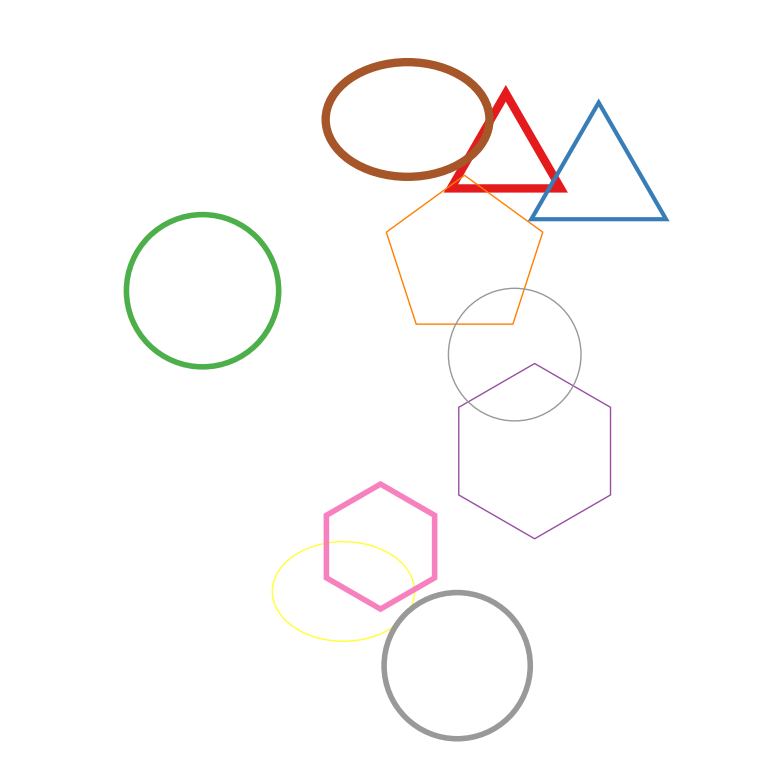[{"shape": "triangle", "thickness": 3, "radius": 0.41, "center": [0.657, 0.796]}, {"shape": "triangle", "thickness": 1.5, "radius": 0.51, "center": [0.778, 0.766]}, {"shape": "circle", "thickness": 2, "radius": 0.49, "center": [0.263, 0.622]}, {"shape": "hexagon", "thickness": 0.5, "radius": 0.57, "center": [0.694, 0.414]}, {"shape": "pentagon", "thickness": 0.5, "radius": 0.53, "center": [0.603, 0.665]}, {"shape": "oval", "thickness": 0.5, "radius": 0.46, "center": [0.446, 0.232]}, {"shape": "oval", "thickness": 3, "radius": 0.53, "center": [0.529, 0.845]}, {"shape": "hexagon", "thickness": 2, "radius": 0.41, "center": [0.494, 0.29]}, {"shape": "circle", "thickness": 0.5, "radius": 0.43, "center": [0.668, 0.539]}, {"shape": "circle", "thickness": 2, "radius": 0.47, "center": [0.594, 0.135]}]